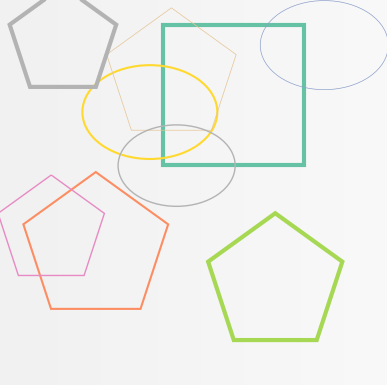[{"shape": "square", "thickness": 3, "radius": 0.91, "center": [0.603, 0.754]}, {"shape": "pentagon", "thickness": 1.5, "radius": 0.98, "center": [0.247, 0.357]}, {"shape": "oval", "thickness": 0.5, "radius": 0.83, "center": [0.837, 0.883]}, {"shape": "pentagon", "thickness": 1, "radius": 0.72, "center": [0.132, 0.401]}, {"shape": "pentagon", "thickness": 3, "radius": 0.91, "center": [0.71, 0.264]}, {"shape": "oval", "thickness": 1.5, "radius": 0.87, "center": [0.387, 0.709]}, {"shape": "pentagon", "thickness": 0.5, "radius": 0.88, "center": [0.442, 0.804]}, {"shape": "oval", "thickness": 1, "radius": 0.76, "center": [0.456, 0.57]}, {"shape": "pentagon", "thickness": 3, "radius": 0.72, "center": [0.162, 0.891]}]